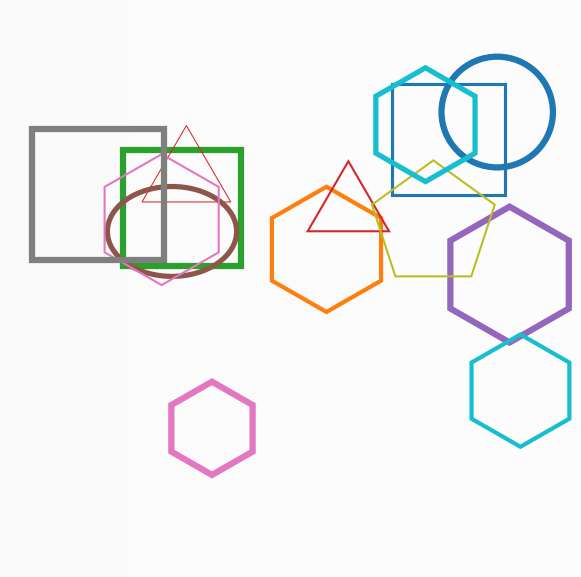[{"shape": "square", "thickness": 1.5, "radius": 0.48, "center": [0.772, 0.758]}, {"shape": "circle", "thickness": 3, "radius": 0.48, "center": [0.855, 0.805]}, {"shape": "hexagon", "thickness": 2, "radius": 0.54, "center": [0.562, 0.567]}, {"shape": "square", "thickness": 3, "radius": 0.5, "center": [0.313, 0.639]}, {"shape": "triangle", "thickness": 1, "radius": 0.4, "center": [0.599, 0.639]}, {"shape": "triangle", "thickness": 0.5, "radius": 0.44, "center": [0.321, 0.694]}, {"shape": "hexagon", "thickness": 3, "radius": 0.59, "center": [0.877, 0.524]}, {"shape": "oval", "thickness": 2.5, "radius": 0.56, "center": [0.296, 0.598]}, {"shape": "hexagon", "thickness": 1, "radius": 0.57, "center": [0.278, 0.619]}, {"shape": "hexagon", "thickness": 3, "radius": 0.4, "center": [0.365, 0.257]}, {"shape": "square", "thickness": 3, "radius": 0.57, "center": [0.169, 0.662]}, {"shape": "pentagon", "thickness": 1, "radius": 0.56, "center": [0.746, 0.61]}, {"shape": "hexagon", "thickness": 2, "radius": 0.49, "center": [0.895, 0.323]}, {"shape": "hexagon", "thickness": 2.5, "radius": 0.49, "center": [0.732, 0.783]}]